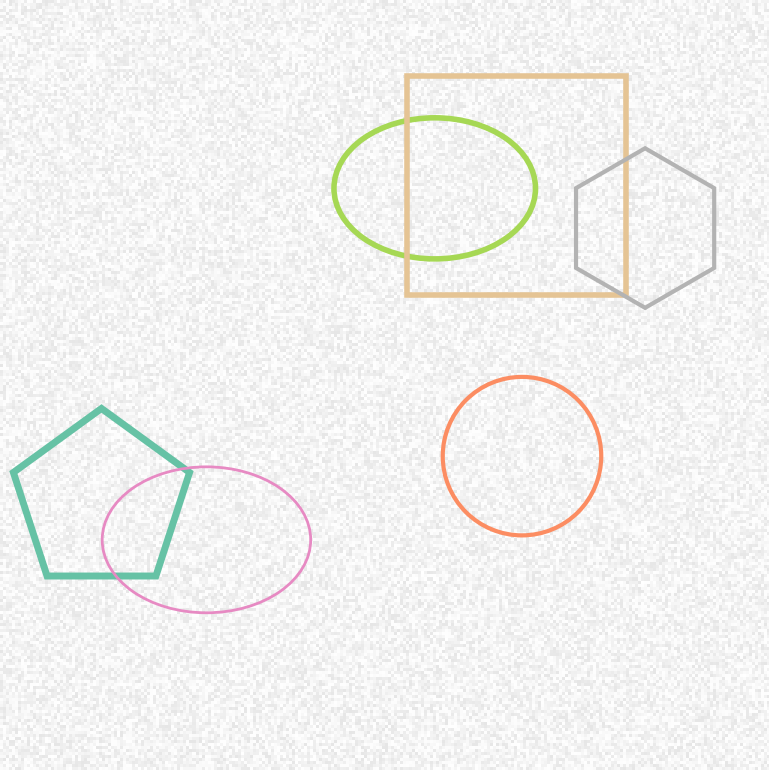[{"shape": "pentagon", "thickness": 2.5, "radius": 0.6, "center": [0.132, 0.349]}, {"shape": "circle", "thickness": 1.5, "radius": 0.51, "center": [0.678, 0.408]}, {"shape": "oval", "thickness": 1, "radius": 0.68, "center": [0.268, 0.299]}, {"shape": "oval", "thickness": 2, "radius": 0.65, "center": [0.565, 0.755]}, {"shape": "square", "thickness": 2, "radius": 0.71, "center": [0.671, 0.759]}, {"shape": "hexagon", "thickness": 1.5, "radius": 0.52, "center": [0.838, 0.704]}]